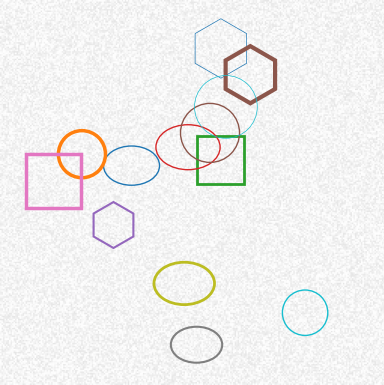[{"shape": "oval", "thickness": 1, "radius": 0.36, "center": [0.342, 0.57]}, {"shape": "hexagon", "thickness": 0.5, "radius": 0.39, "center": [0.574, 0.874]}, {"shape": "circle", "thickness": 2.5, "radius": 0.31, "center": [0.213, 0.6]}, {"shape": "square", "thickness": 2, "radius": 0.31, "center": [0.573, 0.584]}, {"shape": "oval", "thickness": 1, "radius": 0.42, "center": [0.488, 0.618]}, {"shape": "hexagon", "thickness": 1.5, "radius": 0.3, "center": [0.295, 0.416]}, {"shape": "circle", "thickness": 1, "radius": 0.38, "center": [0.545, 0.655]}, {"shape": "hexagon", "thickness": 3, "radius": 0.37, "center": [0.65, 0.806]}, {"shape": "square", "thickness": 2.5, "radius": 0.35, "center": [0.139, 0.531]}, {"shape": "oval", "thickness": 1.5, "radius": 0.33, "center": [0.51, 0.105]}, {"shape": "oval", "thickness": 2, "radius": 0.39, "center": [0.479, 0.264]}, {"shape": "circle", "thickness": 0.5, "radius": 0.41, "center": [0.587, 0.722]}, {"shape": "circle", "thickness": 1, "radius": 0.29, "center": [0.792, 0.188]}]